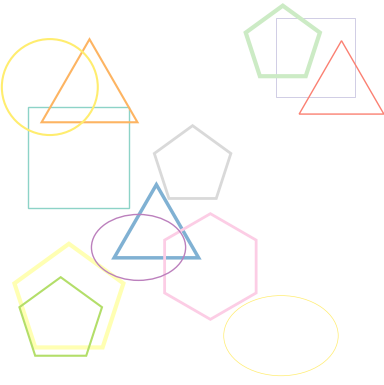[{"shape": "square", "thickness": 1, "radius": 0.66, "center": [0.205, 0.592]}, {"shape": "pentagon", "thickness": 3, "radius": 0.74, "center": [0.179, 0.218]}, {"shape": "square", "thickness": 0.5, "radius": 0.51, "center": [0.819, 0.85]}, {"shape": "triangle", "thickness": 1, "radius": 0.64, "center": [0.887, 0.767]}, {"shape": "triangle", "thickness": 2.5, "radius": 0.63, "center": [0.406, 0.394]}, {"shape": "triangle", "thickness": 1.5, "radius": 0.72, "center": [0.232, 0.754]}, {"shape": "pentagon", "thickness": 1.5, "radius": 0.56, "center": [0.158, 0.167]}, {"shape": "hexagon", "thickness": 2, "radius": 0.69, "center": [0.546, 0.308]}, {"shape": "pentagon", "thickness": 2, "radius": 0.52, "center": [0.5, 0.569]}, {"shape": "oval", "thickness": 1, "radius": 0.61, "center": [0.36, 0.357]}, {"shape": "pentagon", "thickness": 3, "radius": 0.51, "center": [0.735, 0.884]}, {"shape": "circle", "thickness": 1.5, "radius": 0.62, "center": [0.129, 0.774]}, {"shape": "oval", "thickness": 0.5, "radius": 0.74, "center": [0.73, 0.128]}]